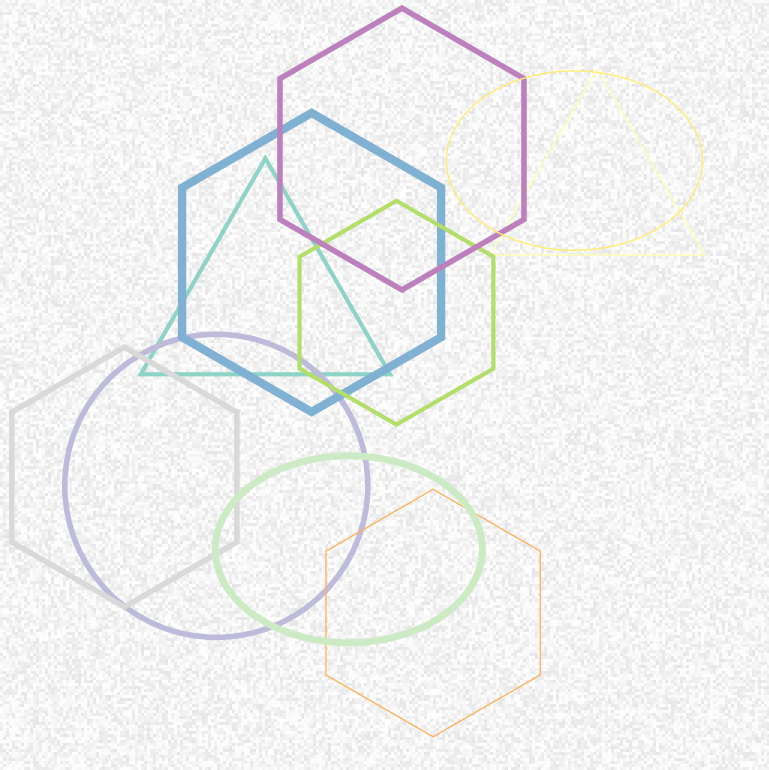[{"shape": "triangle", "thickness": 1.5, "radius": 0.93, "center": [0.345, 0.607]}, {"shape": "triangle", "thickness": 0.5, "radius": 0.81, "center": [0.776, 0.749]}, {"shape": "circle", "thickness": 2, "radius": 0.98, "center": [0.281, 0.369]}, {"shape": "hexagon", "thickness": 3, "radius": 0.97, "center": [0.405, 0.659]}, {"shape": "hexagon", "thickness": 0.5, "radius": 0.8, "center": [0.562, 0.204]}, {"shape": "hexagon", "thickness": 1.5, "radius": 0.73, "center": [0.515, 0.594]}, {"shape": "hexagon", "thickness": 2, "radius": 0.84, "center": [0.161, 0.38]}, {"shape": "hexagon", "thickness": 2, "radius": 0.91, "center": [0.522, 0.806]}, {"shape": "oval", "thickness": 2.5, "radius": 0.87, "center": [0.453, 0.287]}, {"shape": "oval", "thickness": 0.5, "radius": 0.83, "center": [0.746, 0.791]}]